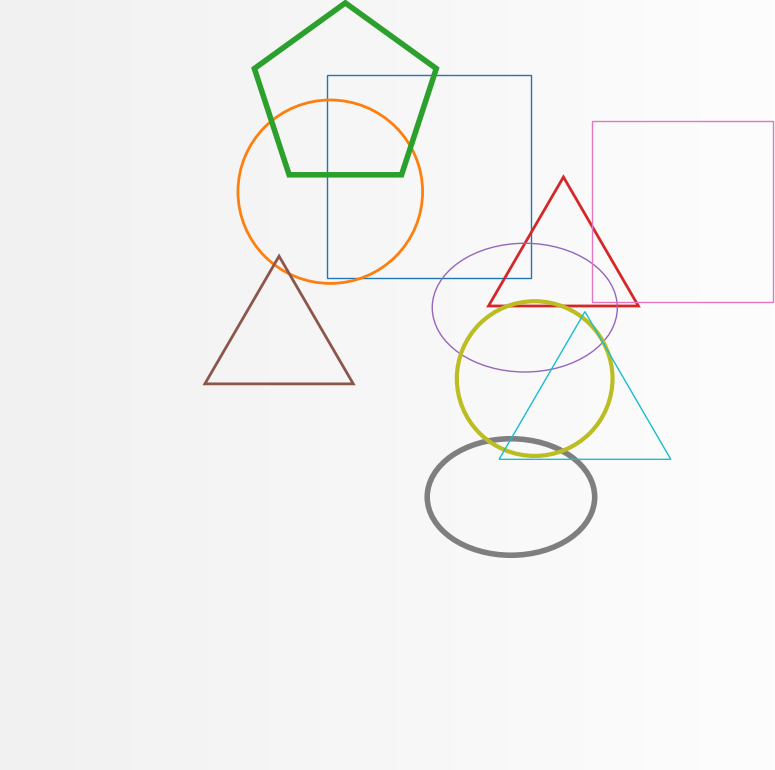[{"shape": "square", "thickness": 0.5, "radius": 0.66, "center": [0.553, 0.771]}, {"shape": "circle", "thickness": 1, "radius": 0.6, "center": [0.426, 0.751]}, {"shape": "pentagon", "thickness": 2, "radius": 0.62, "center": [0.446, 0.873]}, {"shape": "triangle", "thickness": 1, "radius": 0.56, "center": [0.727, 0.658]}, {"shape": "oval", "thickness": 0.5, "radius": 0.6, "center": [0.677, 0.6]}, {"shape": "triangle", "thickness": 1, "radius": 0.55, "center": [0.36, 0.557]}, {"shape": "square", "thickness": 0.5, "radius": 0.59, "center": [0.881, 0.725]}, {"shape": "oval", "thickness": 2, "radius": 0.54, "center": [0.659, 0.355]}, {"shape": "circle", "thickness": 1.5, "radius": 0.5, "center": [0.69, 0.508]}, {"shape": "triangle", "thickness": 0.5, "radius": 0.64, "center": [0.755, 0.467]}]